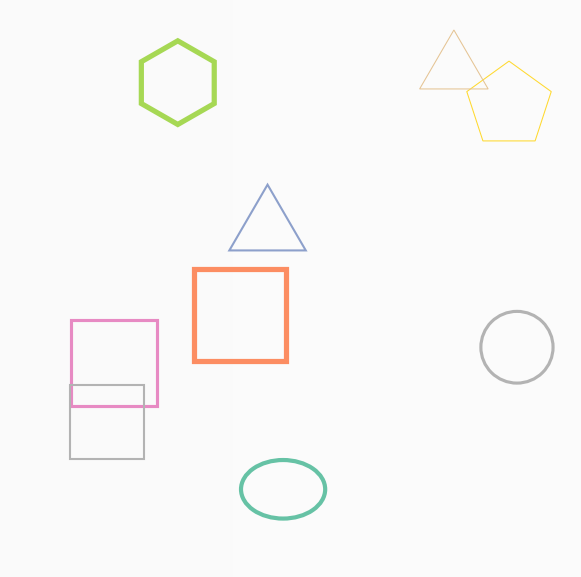[{"shape": "oval", "thickness": 2, "radius": 0.36, "center": [0.487, 0.152]}, {"shape": "square", "thickness": 2.5, "radius": 0.4, "center": [0.413, 0.453]}, {"shape": "triangle", "thickness": 1, "radius": 0.38, "center": [0.46, 0.603]}, {"shape": "square", "thickness": 1.5, "radius": 0.37, "center": [0.196, 0.371]}, {"shape": "hexagon", "thickness": 2.5, "radius": 0.36, "center": [0.306, 0.856]}, {"shape": "pentagon", "thickness": 0.5, "radius": 0.38, "center": [0.876, 0.817]}, {"shape": "triangle", "thickness": 0.5, "radius": 0.34, "center": [0.781, 0.879]}, {"shape": "circle", "thickness": 1.5, "radius": 0.31, "center": [0.889, 0.398]}, {"shape": "square", "thickness": 1, "radius": 0.32, "center": [0.184, 0.269]}]